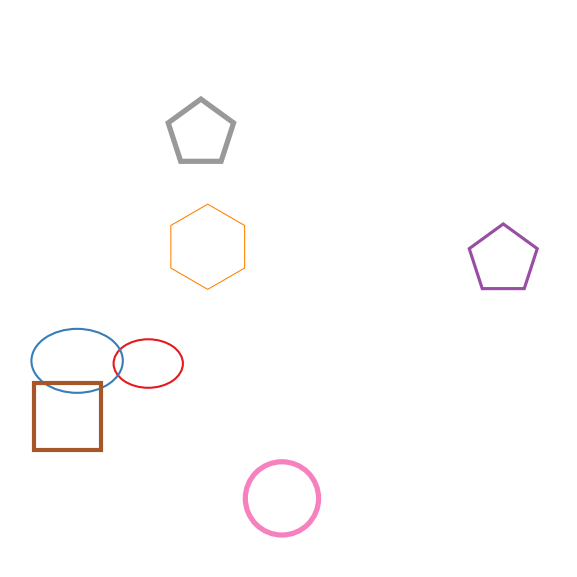[{"shape": "oval", "thickness": 1, "radius": 0.3, "center": [0.257, 0.37]}, {"shape": "oval", "thickness": 1, "radius": 0.4, "center": [0.134, 0.374]}, {"shape": "pentagon", "thickness": 1.5, "radius": 0.31, "center": [0.871, 0.549]}, {"shape": "hexagon", "thickness": 0.5, "radius": 0.37, "center": [0.36, 0.572]}, {"shape": "square", "thickness": 2, "radius": 0.29, "center": [0.117, 0.278]}, {"shape": "circle", "thickness": 2.5, "radius": 0.32, "center": [0.488, 0.136]}, {"shape": "pentagon", "thickness": 2.5, "radius": 0.3, "center": [0.348, 0.768]}]